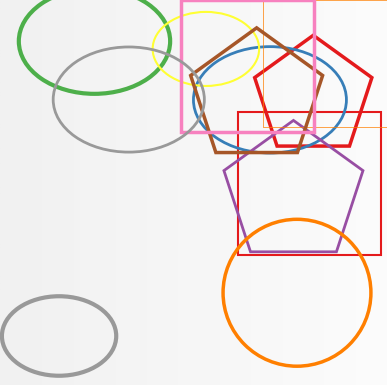[{"shape": "pentagon", "thickness": 2.5, "radius": 0.8, "center": [0.808, 0.749]}, {"shape": "square", "thickness": 1.5, "radius": 0.92, "center": [0.799, 0.523]}, {"shape": "oval", "thickness": 2, "radius": 0.99, "center": [0.697, 0.741]}, {"shape": "oval", "thickness": 3, "radius": 0.98, "center": [0.244, 0.893]}, {"shape": "pentagon", "thickness": 2, "radius": 0.94, "center": [0.757, 0.499]}, {"shape": "square", "thickness": 0.5, "radius": 0.83, "center": [0.844, 0.835]}, {"shape": "circle", "thickness": 2.5, "radius": 0.95, "center": [0.766, 0.24]}, {"shape": "oval", "thickness": 1.5, "radius": 0.69, "center": [0.531, 0.873]}, {"shape": "pentagon", "thickness": 2.5, "radius": 0.9, "center": [0.662, 0.749]}, {"shape": "square", "thickness": 2.5, "radius": 0.85, "center": [0.639, 0.828]}, {"shape": "oval", "thickness": 3, "radius": 0.74, "center": [0.152, 0.127]}, {"shape": "oval", "thickness": 2, "radius": 0.98, "center": [0.332, 0.741]}]